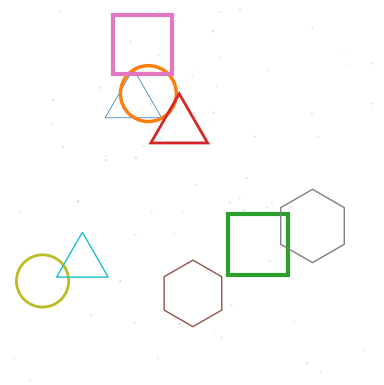[{"shape": "triangle", "thickness": 0.5, "radius": 0.42, "center": [0.346, 0.736]}, {"shape": "circle", "thickness": 2.5, "radius": 0.36, "center": [0.385, 0.757]}, {"shape": "square", "thickness": 3, "radius": 0.39, "center": [0.67, 0.365]}, {"shape": "triangle", "thickness": 2, "radius": 0.43, "center": [0.466, 0.671]}, {"shape": "hexagon", "thickness": 1, "radius": 0.43, "center": [0.501, 0.238]}, {"shape": "square", "thickness": 3, "radius": 0.39, "center": [0.37, 0.884]}, {"shape": "hexagon", "thickness": 1, "radius": 0.48, "center": [0.812, 0.413]}, {"shape": "circle", "thickness": 2, "radius": 0.34, "center": [0.111, 0.27]}, {"shape": "triangle", "thickness": 1, "radius": 0.39, "center": [0.214, 0.319]}]